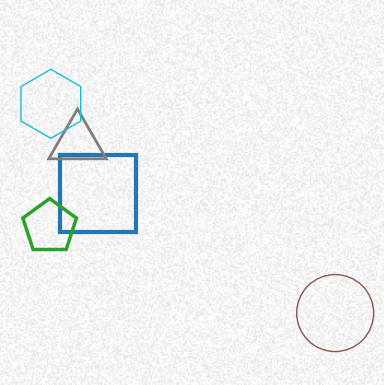[{"shape": "square", "thickness": 3, "radius": 0.49, "center": [0.254, 0.497]}, {"shape": "pentagon", "thickness": 2.5, "radius": 0.37, "center": [0.129, 0.411]}, {"shape": "circle", "thickness": 1, "radius": 0.5, "center": [0.871, 0.187]}, {"shape": "triangle", "thickness": 2, "radius": 0.43, "center": [0.201, 0.631]}, {"shape": "hexagon", "thickness": 1, "radius": 0.45, "center": [0.132, 0.73]}]